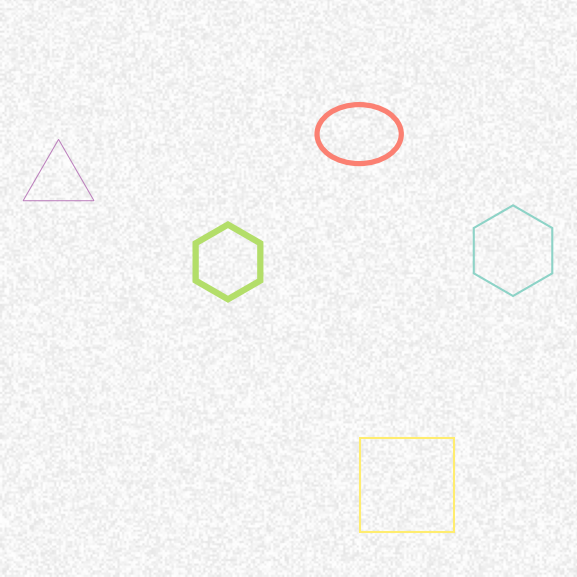[{"shape": "hexagon", "thickness": 1, "radius": 0.39, "center": [0.888, 0.565]}, {"shape": "oval", "thickness": 2.5, "radius": 0.36, "center": [0.622, 0.767]}, {"shape": "hexagon", "thickness": 3, "radius": 0.32, "center": [0.395, 0.546]}, {"shape": "triangle", "thickness": 0.5, "radius": 0.35, "center": [0.101, 0.687]}, {"shape": "square", "thickness": 1, "radius": 0.41, "center": [0.705, 0.159]}]